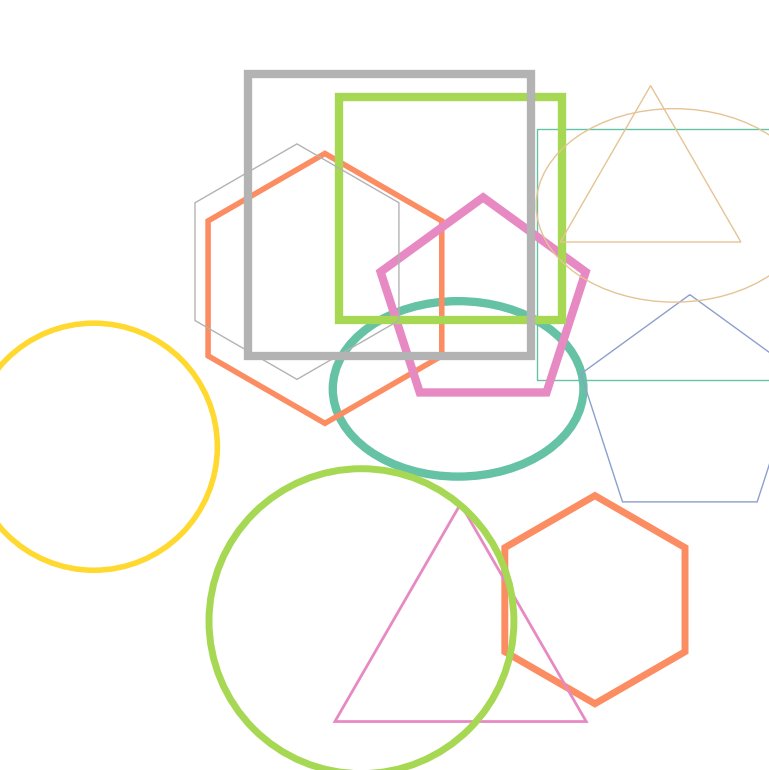[{"shape": "oval", "thickness": 3, "radius": 0.81, "center": [0.595, 0.495]}, {"shape": "square", "thickness": 0.5, "radius": 0.82, "center": [0.86, 0.67]}, {"shape": "hexagon", "thickness": 2, "radius": 0.88, "center": [0.422, 0.625]}, {"shape": "hexagon", "thickness": 2.5, "radius": 0.68, "center": [0.773, 0.221]}, {"shape": "pentagon", "thickness": 0.5, "radius": 0.74, "center": [0.896, 0.469]}, {"shape": "pentagon", "thickness": 3, "radius": 0.7, "center": [0.627, 0.604]}, {"shape": "triangle", "thickness": 1, "radius": 0.94, "center": [0.598, 0.157]}, {"shape": "circle", "thickness": 2.5, "radius": 0.99, "center": [0.469, 0.193]}, {"shape": "square", "thickness": 3, "radius": 0.72, "center": [0.585, 0.729]}, {"shape": "circle", "thickness": 2, "radius": 0.8, "center": [0.122, 0.42]}, {"shape": "oval", "thickness": 0.5, "radius": 0.9, "center": [0.876, 0.733]}, {"shape": "triangle", "thickness": 0.5, "radius": 0.68, "center": [0.845, 0.753]}, {"shape": "hexagon", "thickness": 0.5, "radius": 0.76, "center": [0.386, 0.66]}, {"shape": "square", "thickness": 3, "radius": 0.92, "center": [0.506, 0.721]}]